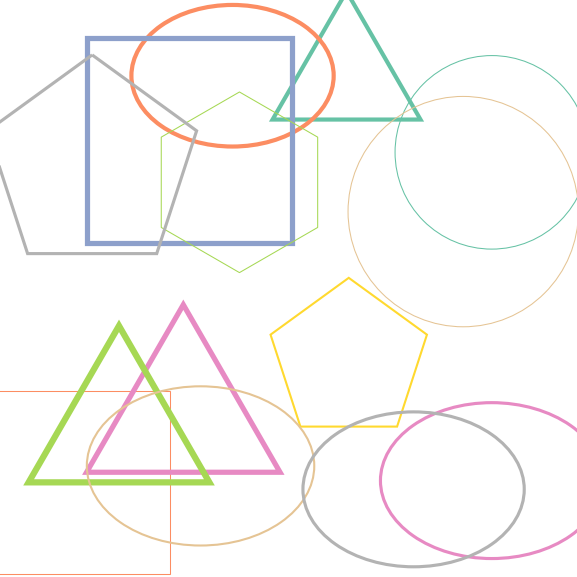[{"shape": "triangle", "thickness": 2, "radius": 0.74, "center": [0.6, 0.866]}, {"shape": "circle", "thickness": 0.5, "radius": 0.84, "center": [0.852, 0.735]}, {"shape": "square", "thickness": 0.5, "radius": 0.79, "center": [0.137, 0.164]}, {"shape": "oval", "thickness": 2, "radius": 0.88, "center": [0.403, 0.868]}, {"shape": "square", "thickness": 2.5, "radius": 0.89, "center": [0.328, 0.755]}, {"shape": "oval", "thickness": 1.5, "radius": 0.96, "center": [0.852, 0.167]}, {"shape": "triangle", "thickness": 2.5, "radius": 0.97, "center": [0.317, 0.278]}, {"shape": "triangle", "thickness": 3, "radius": 0.9, "center": [0.206, 0.254]}, {"shape": "hexagon", "thickness": 0.5, "radius": 0.78, "center": [0.415, 0.683]}, {"shape": "pentagon", "thickness": 1, "radius": 0.71, "center": [0.604, 0.376]}, {"shape": "circle", "thickness": 0.5, "radius": 1.0, "center": [0.802, 0.633]}, {"shape": "oval", "thickness": 1, "radius": 0.98, "center": [0.347, 0.192]}, {"shape": "pentagon", "thickness": 1.5, "radius": 0.95, "center": [0.16, 0.714]}, {"shape": "oval", "thickness": 1.5, "radius": 0.96, "center": [0.716, 0.152]}]